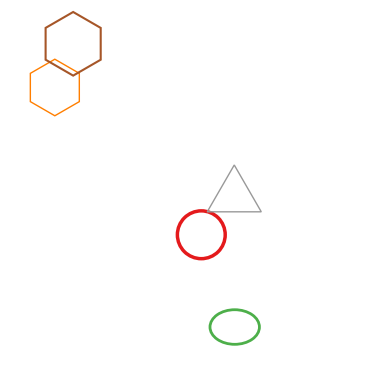[{"shape": "circle", "thickness": 2.5, "radius": 0.31, "center": [0.523, 0.39]}, {"shape": "oval", "thickness": 2, "radius": 0.32, "center": [0.61, 0.151]}, {"shape": "hexagon", "thickness": 1, "radius": 0.37, "center": [0.142, 0.773]}, {"shape": "hexagon", "thickness": 1.5, "radius": 0.41, "center": [0.19, 0.886]}, {"shape": "triangle", "thickness": 1, "radius": 0.41, "center": [0.608, 0.49]}]